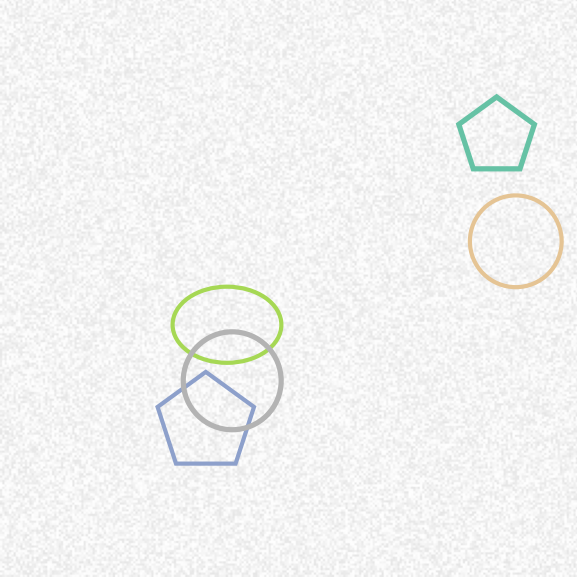[{"shape": "pentagon", "thickness": 2.5, "radius": 0.34, "center": [0.86, 0.762]}, {"shape": "pentagon", "thickness": 2, "radius": 0.44, "center": [0.356, 0.267]}, {"shape": "oval", "thickness": 2, "radius": 0.47, "center": [0.393, 0.437]}, {"shape": "circle", "thickness": 2, "radius": 0.4, "center": [0.893, 0.581]}, {"shape": "circle", "thickness": 2.5, "radius": 0.42, "center": [0.402, 0.34]}]